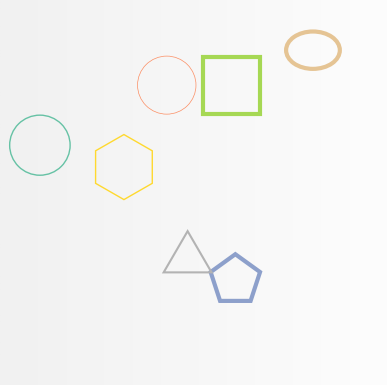[{"shape": "circle", "thickness": 1, "radius": 0.39, "center": [0.103, 0.623]}, {"shape": "circle", "thickness": 0.5, "radius": 0.38, "center": [0.43, 0.779]}, {"shape": "pentagon", "thickness": 3, "radius": 0.34, "center": [0.607, 0.273]}, {"shape": "square", "thickness": 3, "radius": 0.37, "center": [0.597, 0.777]}, {"shape": "hexagon", "thickness": 1, "radius": 0.42, "center": [0.32, 0.566]}, {"shape": "oval", "thickness": 3, "radius": 0.35, "center": [0.808, 0.87]}, {"shape": "triangle", "thickness": 1.5, "radius": 0.36, "center": [0.484, 0.328]}]